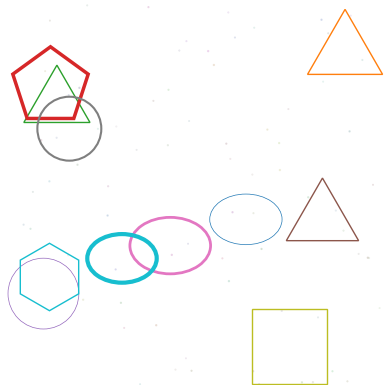[{"shape": "oval", "thickness": 0.5, "radius": 0.47, "center": [0.639, 0.43]}, {"shape": "triangle", "thickness": 1, "radius": 0.56, "center": [0.896, 0.863]}, {"shape": "triangle", "thickness": 1, "radius": 0.5, "center": [0.148, 0.731]}, {"shape": "pentagon", "thickness": 2.5, "radius": 0.51, "center": [0.131, 0.776]}, {"shape": "circle", "thickness": 0.5, "radius": 0.46, "center": [0.113, 0.237]}, {"shape": "triangle", "thickness": 1, "radius": 0.54, "center": [0.838, 0.429]}, {"shape": "oval", "thickness": 2, "radius": 0.52, "center": [0.442, 0.362]}, {"shape": "circle", "thickness": 1.5, "radius": 0.42, "center": [0.18, 0.666]}, {"shape": "square", "thickness": 1, "radius": 0.49, "center": [0.752, 0.1]}, {"shape": "oval", "thickness": 3, "radius": 0.45, "center": [0.317, 0.329]}, {"shape": "hexagon", "thickness": 1, "radius": 0.44, "center": [0.129, 0.281]}]